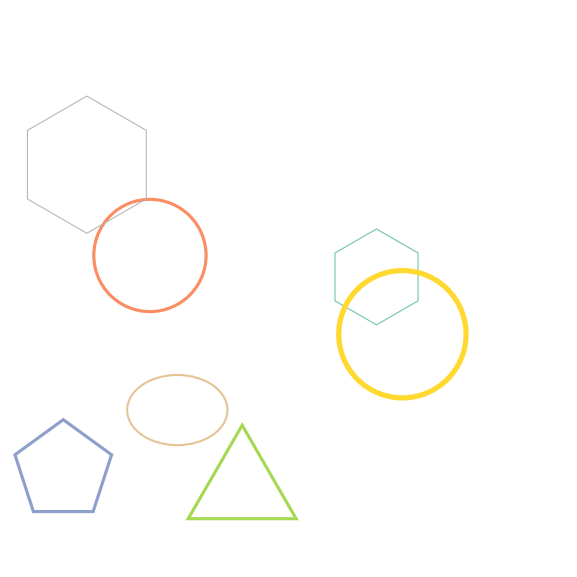[{"shape": "hexagon", "thickness": 0.5, "radius": 0.42, "center": [0.652, 0.52]}, {"shape": "circle", "thickness": 1.5, "radius": 0.49, "center": [0.26, 0.557]}, {"shape": "pentagon", "thickness": 1.5, "radius": 0.44, "center": [0.11, 0.184]}, {"shape": "triangle", "thickness": 1.5, "radius": 0.54, "center": [0.419, 0.155]}, {"shape": "circle", "thickness": 2.5, "radius": 0.55, "center": [0.697, 0.42]}, {"shape": "oval", "thickness": 1, "radius": 0.43, "center": [0.307, 0.289]}, {"shape": "hexagon", "thickness": 0.5, "radius": 0.59, "center": [0.15, 0.714]}]